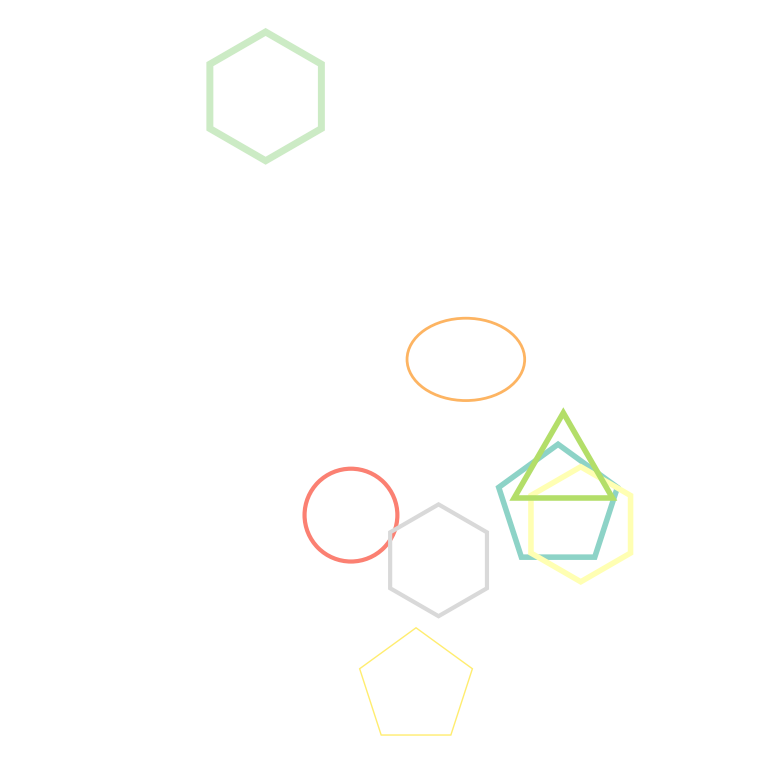[{"shape": "pentagon", "thickness": 2, "radius": 0.41, "center": [0.725, 0.342]}, {"shape": "hexagon", "thickness": 2, "radius": 0.37, "center": [0.754, 0.319]}, {"shape": "circle", "thickness": 1.5, "radius": 0.3, "center": [0.456, 0.331]}, {"shape": "oval", "thickness": 1, "radius": 0.38, "center": [0.605, 0.533]}, {"shape": "triangle", "thickness": 2, "radius": 0.37, "center": [0.732, 0.39]}, {"shape": "hexagon", "thickness": 1.5, "radius": 0.36, "center": [0.57, 0.272]}, {"shape": "hexagon", "thickness": 2.5, "radius": 0.42, "center": [0.345, 0.875]}, {"shape": "pentagon", "thickness": 0.5, "radius": 0.38, "center": [0.54, 0.108]}]